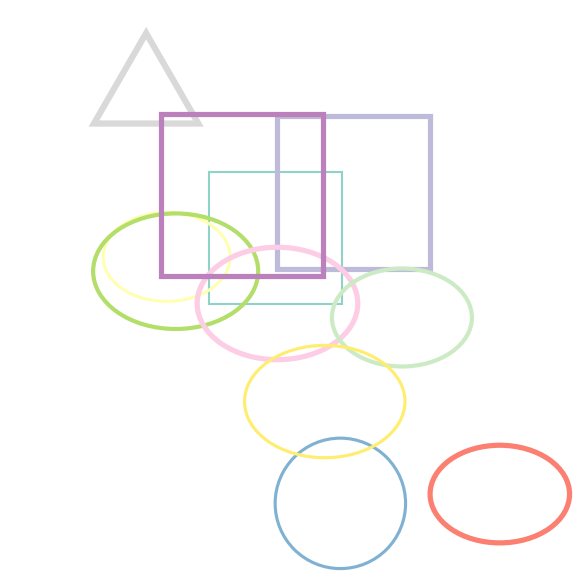[{"shape": "square", "thickness": 1, "radius": 0.57, "center": [0.477, 0.587]}, {"shape": "oval", "thickness": 1.5, "radius": 0.55, "center": [0.289, 0.554]}, {"shape": "square", "thickness": 2.5, "radius": 0.66, "center": [0.612, 0.666]}, {"shape": "oval", "thickness": 2.5, "radius": 0.6, "center": [0.865, 0.144]}, {"shape": "circle", "thickness": 1.5, "radius": 0.56, "center": [0.589, 0.127]}, {"shape": "oval", "thickness": 2, "radius": 0.71, "center": [0.304, 0.529]}, {"shape": "oval", "thickness": 2.5, "radius": 0.7, "center": [0.48, 0.474]}, {"shape": "triangle", "thickness": 3, "radius": 0.52, "center": [0.253, 0.837]}, {"shape": "square", "thickness": 2.5, "radius": 0.7, "center": [0.42, 0.661]}, {"shape": "oval", "thickness": 2, "radius": 0.61, "center": [0.696, 0.449]}, {"shape": "oval", "thickness": 1.5, "radius": 0.69, "center": [0.562, 0.304]}]